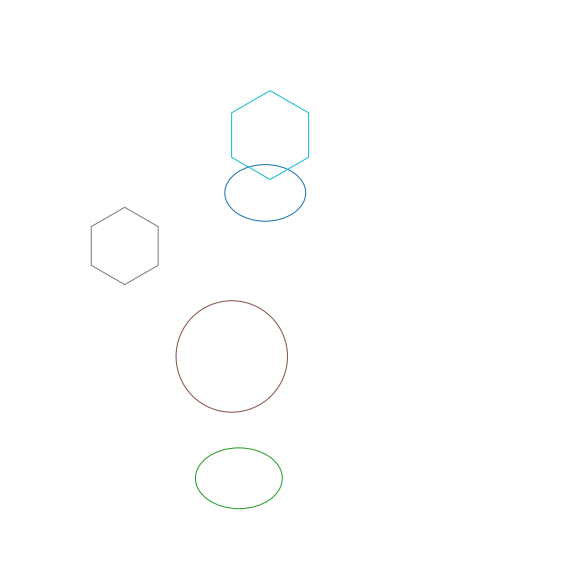[{"shape": "oval", "thickness": 0.5, "radius": 0.35, "center": [0.459, 0.665]}, {"shape": "oval", "thickness": 0.5, "radius": 0.38, "center": [0.414, 0.171]}, {"shape": "circle", "thickness": 0.5, "radius": 0.48, "center": [0.401, 0.382]}, {"shape": "hexagon", "thickness": 0.5, "radius": 0.33, "center": [0.216, 0.573]}, {"shape": "hexagon", "thickness": 0.5, "radius": 0.38, "center": [0.468, 0.765]}]